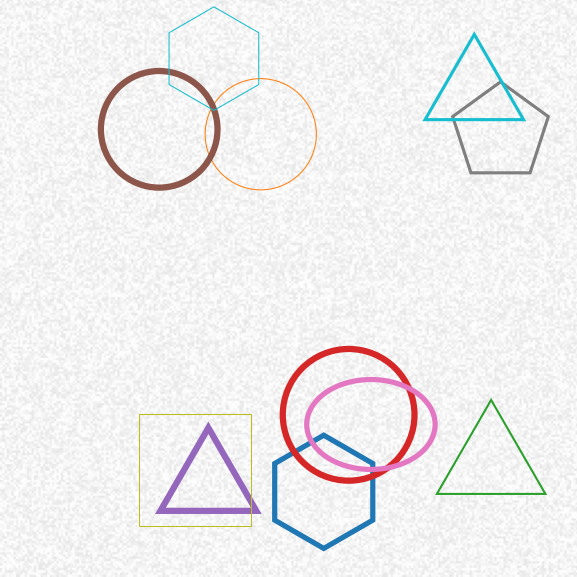[{"shape": "hexagon", "thickness": 2.5, "radius": 0.49, "center": [0.561, 0.148]}, {"shape": "circle", "thickness": 0.5, "radius": 0.48, "center": [0.451, 0.767]}, {"shape": "triangle", "thickness": 1, "radius": 0.54, "center": [0.85, 0.198]}, {"shape": "circle", "thickness": 3, "radius": 0.57, "center": [0.604, 0.281]}, {"shape": "triangle", "thickness": 3, "radius": 0.48, "center": [0.361, 0.162]}, {"shape": "circle", "thickness": 3, "radius": 0.5, "center": [0.276, 0.775]}, {"shape": "oval", "thickness": 2.5, "radius": 0.56, "center": [0.642, 0.264]}, {"shape": "pentagon", "thickness": 1.5, "radius": 0.44, "center": [0.867, 0.77]}, {"shape": "square", "thickness": 0.5, "radius": 0.48, "center": [0.337, 0.186]}, {"shape": "triangle", "thickness": 1.5, "radius": 0.49, "center": [0.821, 0.841]}, {"shape": "hexagon", "thickness": 0.5, "radius": 0.45, "center": [0.37, 0.898]}]